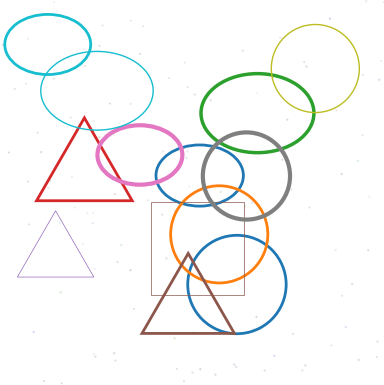[{"shape": "circle", "thickness": 2, "radius": 0.64, "center": [0.615, 0.261]}, {"shape": "oval", "thickness": 2, "radius": 0.57, "center": [0.519, 0.544]}, {"shape": "circle", "thickness": 2, "radius": 0.63, "center": [0.569, 0.391]}, {"shape": "oval", "thickness": 2.5, "radius": 0.73, "center": [0.669, 0.706]}, {"shape": "triangle", "thickness": 2, "radius": 0.72, "center": [0.219, 0.55]}, {"shape": "triangle", "thickness": 0.5, "radius": 0.57, "center": [0.144, 0.338]}, {"shape": "square", "thickness": 0.5, "radius": 0.6, "center": [0.512, 0.355]}, {"shape": "triangle", "thickness": 2, "radius": 0.69, "center": [0.489, 0.203]}, {"shape": "oval", "thickness": 3, "radius": 0.55, "center": [0.363, 0.598]}, {"shape": "circle", "thickness": 3, "radius": 0.57, "center": [0.64, 0.543]}, {"shape": "circle", "thickness": 1, "radius": 0.57, "center": [0.819, 0.822]}, {"shape": "oval", "thickness": 1, "radius": 0.73, "center": [0.252, 0.764]}, {"shape": "oval", "thickness": 2, "radius": 0.56, "center": [0.124, 0.884]}]